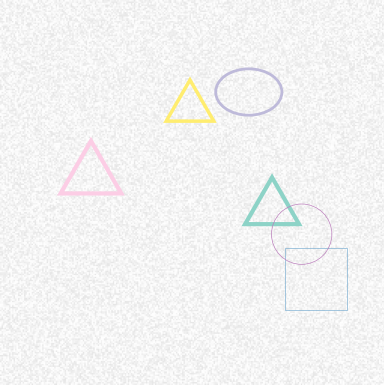[{"shape": "triangle", "thickness": 3, "radius": 0.4, "center": [0.707, 0.458]}, {"shape": "oval", "thickness": 2, "radius": 0.43, "center": [0.646, 0.761]}, {"shape": "square", "thickness": 0.5, "radius": 0.41, "center": [0.82, 0.276]}, {"shape": "triangle", "thickness": 3, "radius": 0.46, "center": [0.236, 0.543]}, {"shape": "circle", "thickness": 0.5, "radius": 0.39, "center": [0.784, 0.392]}, {"shape": "triangle", "thickness": 2.5, "radius": 0.36, "center": [0.493, 0.721]}]